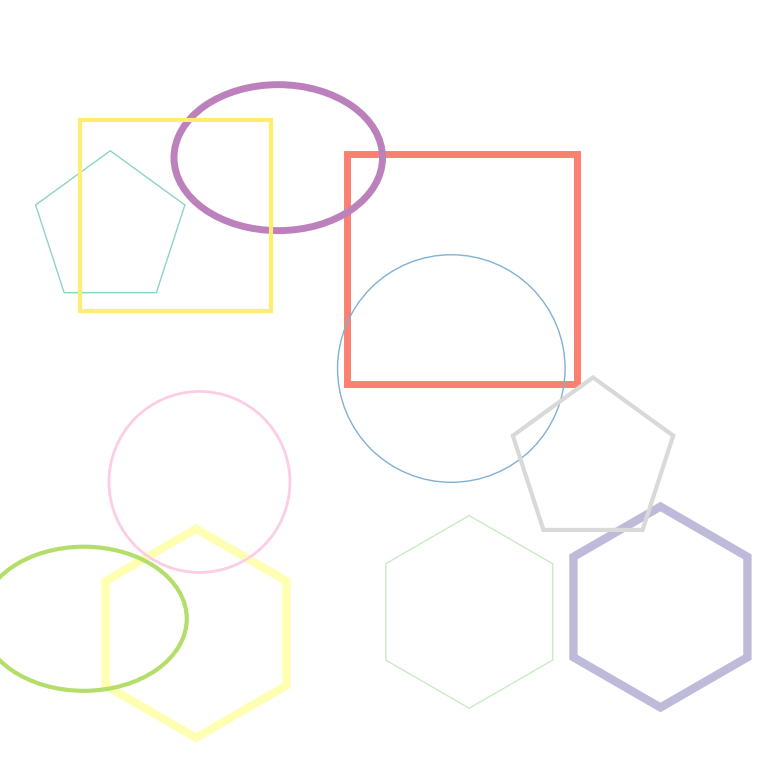[{"shape": "pentagon", "thickness": 0.5, "radius": 0.51, "center": [0.143, 0.702]}, {"shape": "hexagon", "thickness": 3, "radius": 0.68, "center": [0.255, 0.178]}, {"shape": "hexagon", "thickness": 3, "radius": 0.65, "center": [0.858, 0.212]}, {"shape": "square", "thickness": 2.5, "radius": 0.75, "center": [0.6, 0.651]}, {"shape": "circle", "thickness": 0.5, "radius": 0.74, "center": [0.586, 0.521]}, {"shape": "oval", "thickness": 1.5, "radius": 0.67, "center": [0.109, 0.196]}, {"shape": "circle", "thickness": 1, "radius": 0.59, "center": [0.259, 0.374]}, {"shape": "pentagon", "thickness": 1.5, "radius": 0.55, "center": [0.77, 0.4]}, {"shape": "oval", "thickness": 2.5, "radius": 0.68, "center": [0.361, 0.795]}, {"shape": "hexagon", "thickness": 0.5, "radius": 0.63, "center": [0.609, 0.205]}, {"shape": "square", "thickness": 1.5, "radius": 0.62, "center": [0.228, 0.72]}]